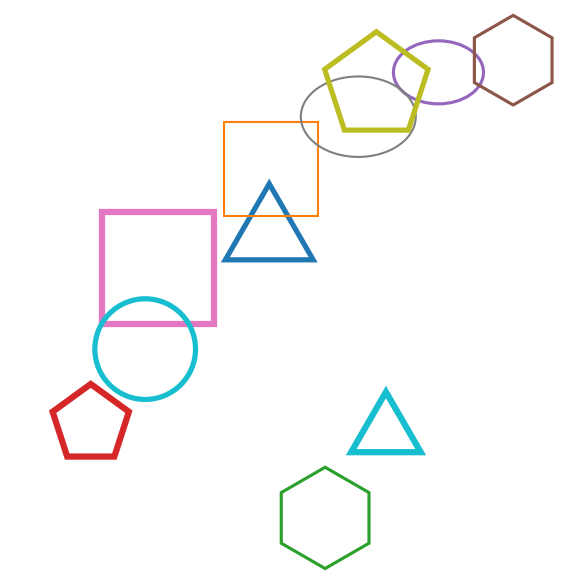[{"shape": "triangle", "thickness": 2.5, "radius": 0.44, "center": [0.466, 0.593]}, {"shape": "square", "thickness": 1, "radius": 0.41, "center": [0.469, 0.707]}, {"shape": "hexagon", "thickness": 1.5, "radius": 0.44, "center": [0.563, 0.102]}, {"shape": "pentagon", "thickness": 3, "radius": 0.35, "center": [0.157, 0.265]}, {"shape": "oval", "thickness": 1.5, "radius": 0.39, "center": [0.759, 0.874]}, {"shape": "hexagon", "thickness": 1.5, "radius": 0.39, "center": [0.889, 0.895]}, {"shape": "square", "thickness": 3, "radius": 0.49, "center": [0.273, 0.534]}, {"shape": "oval", "thickness": 1, "radius": 0.5, "center": [0.62, 0.797]}, {"shape": "pentagon", "thickness": 2.5, "radius": 0.47, "center": [0.652, 0.85]}, {"shape": "triangle", "thickness": 3, "radius": 0.35, "center": [0.668, 0.251]}, {"shape": "circle", "thickness": 2.5, "radius": 0.44, "center": [0.251, 0.395]}]